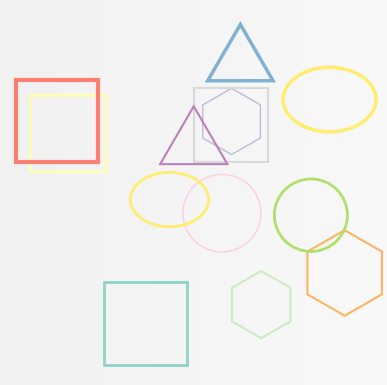[{"shape": "square", "thickness": 2, "radius": 0.54, "center": [0.376, 0.161]}, {"shape": "square", "thickness": 2, "radius": 0.49, "center": [0.176, 0.654]}, {"shape": "hexagon", "thickness": 1, "radius": 0.43, "center": [0.598, 0.685]}, {"shape": "square", "thickness": 3, "radius": 0.53, "center": [0.146, 0.686]}, {"shape": "triangle", "thickness": 2.5, "radius": 0.49, "center": [0.62, 0.839]}, {"shape": "hexagon", "thickness": 1.5, "radius": 0.56, "center": [0.89, 0.291]}, {"shape": "circle", "thickness": 2, "radius": 0.47, "center": [0.802, 0.441]}, {"shape": "circle", "thickness": 1, "radius": 0.5, "center": [0.573, 0.446]}, {"shape": "square", "thickness": 1.5, "radius": 0.48, "center": [0.597, 0.676]}, {"shape": "triangle", "thickness": 1.5, "radius": 0.5, "center": [0.5, 0.624]}, {"shape": "hexagon", "thickness": 1.5, "radius": 0.44, "center": [0.674, 0.209]}, {"shape": "oval", "thickness": 2.5, "radius": 0.6, "center": [0.851, 0.741]}, {"shape": "oval", "thickness": 2, "radius": 0.5, "center": [0.438, 0.482]}]